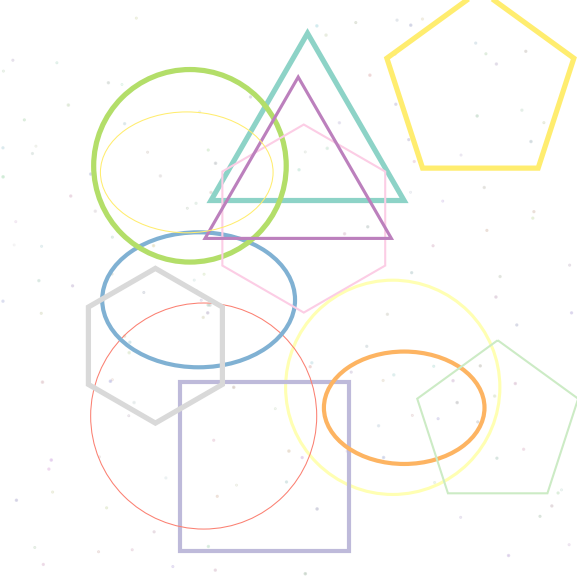[{"shape": "triangle", "thickness": 2.5, "radius": 0.97, "center": [0.533, 0.748]}, {"shape": "circle", "thickness": 1.5, "radius": 0.93, "center": [0.68, 0.328]}, {"shape": "square", "thickness": 2, "radius": 0.73, "center": [0.458, 0.191]}, {"shape": "circle", "thickness": 0.5, "radius": 0.98, "center": [0.353, 0.279]}, {"shape": "oval", "thickness": 2, "radius": 0.83, "center": [0.344, 0.48]}, {"shape": "oval", "thickness": 2, "radius": 0.7, "center": [0.7, 0.293]}, {"shape": "circle", "thickness": 2.5, "radius": 0.83, "center": [0.329, 0.712]}, {"shape": "hexagon", "thickness": 1, "radius": 0.81, "center": [0.526, 0.621]}, {"shape": "hexagon", "thickness": 2.5, "radius": 0.67, "center": [0.269, 0.4]}, {"shape": "triangle", "thickness": 1.5, "radius": 0.93, "center": [0.516, 0.679]}, {"shape": "pentagon", "thickness": 1, "radius": 0.73, "center": [0.862, 0.263]}, {"shape": "pentagon", "thickness": 2.5, "radius": 0.85, "center": [0.832, 0.846]}, {"shape": "oval", "thickness": 0.5, "radius": 0.75, "center": [0.323, 0.701]}]